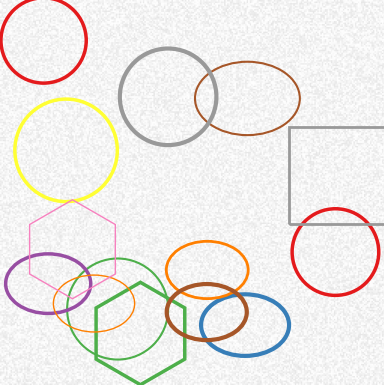[{"shape": "circle", "thickness": 2.5, "radius": 0.55, "center": [0.113, 0.895]}, {"shape": "circle", "thickness": 2.5, "radius": 0.56, "center": [0.871, 0.345]}, {"shape": "oval", "thickness": 3, "radius": 0.57, "center": [0.637, 0.156]}, {"shape": "circle", "thickness": 1.5, "radius": 0.66, "center": [0.306, 0.197]}, {"shape": "hexagon", "thickness": 2.5, "radius": 0.66, "center": [0.365, 0.134]}, {"shape": "oval", "thickness": 2.5, "radius": 0.55, "center": [0.125, 0.263]}, {"shape": "oval", "thickness": 1, "radius": 0.53, "center": [0.244, 0.212]}, {"shape": "oval", "thickness": 2, "radius": 0.53, "center": [0.538, 0.299]}, {"shape": "circle", "thickness": 2.5, "radius": 0.67, "center": [0.172, 0.609]}, {"shape": "oval", "thickness": 3, "radius": 0.52, "center": [0.537, 0.189]}, {"shape": "oval", "thickness": 1.5, "radius": 0.68, "center": [0.643, 0.744]}, {"shape": "hexagon", "thickness": 1, "radius": 0.64, "center": [0.188, 0.353]}, {"shape": "circle", "thickness": 3, "radius": 0.63, "center": [0.437, 0.749]}, {"shape": "square", "thickness": 2, "radius": 0.63, "center": [0.877, 0.544]}]